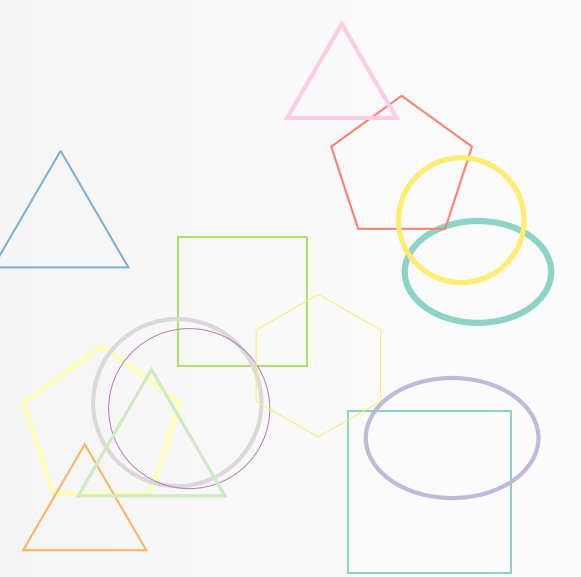[{"shape": "square", "thickness": 1, "radius": 0.7, "center": [0.739, 0.147]}, {"shape": "oval", "thickness": 3, "radius": 0.63, "center": [0.822, 0.528]}, {"shape": "pentagon", "thickness": 2, "radius": 0.71, "center": [0.175, 0.259]}, {"shape": "oval", "thickness": 2, "radius": 0.74, "center": [0.778, 0.241]}, {"shape": "pentagon", "thickness": 1, "radius": 0.64, "center": [0.691, 0.706]}, {"shape": "triangle", "thickness": 1, "radius": 0.67, "center": [0.104, 0.603]}, {"shape": "triangle", "thickness": 1, "radius": 0.61, "center": [0.146, 0.108]}, {"shape": "square", "thickness": 1, "radius": 0.56, "center": [0.418, 0.477]}, {"shape": "triangle", "thickness": 2, "radius": 0.54, "center": [0.588, 0.849]}, {"shape": "circle", "thickness": 2, "radius": 0.72, "center": [0.305, 0.302]}, {"shape": "circle", "thickness": 0.5, "radius": 0.69, "center": [0.326, 0.292]}, {"shape": "triangle", "thickness": 1.5, "radius": 0.73, "center": [0.261, 0.213]}, {"shape": "hexagon", "thickness": 0.5, "radius": 0.62, "center": [0.548, 0.366]}, {"shape": "circle", "thickness": 2.5, "radius": 0.54, "center": [0.794, 0.618]}]